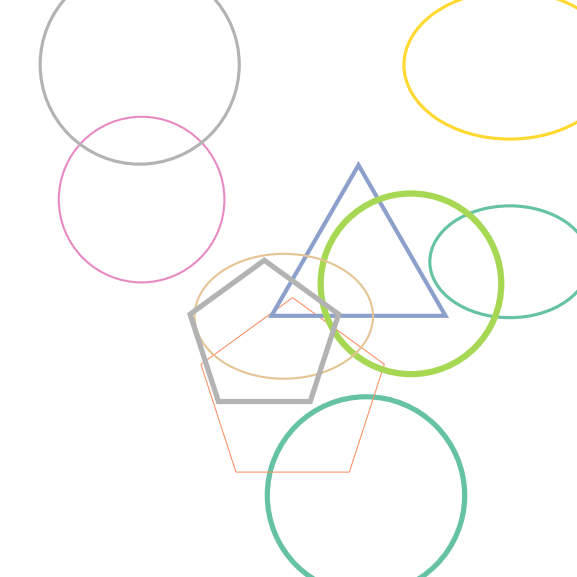[{"shape": "oval", "thickness": 1.5, "radius": 0.69, "center": [0.883, 0.546]}, {"shape": "circle", "thickness": 2.5, "radius": 0.85, "center": [0.634, 0.141]}, {"shape": "pentagon", "thickness": 0.5, "radius": 0.83, "center": [0.507, 0.317]}, {"shape": "triangle", "thickness": 2, "radius": 0.87, "center": [0.621, 0.539]}, {"shape": "circle", "thickness": 1, "radius": 0.72, "center": [0.245, 0.654]}, {"shape": "circle", "thickness": 3, "radius": 0.78, "center": [0.712, 0.508]}, {"shape": "oval", "thickness": 1.5, "radius": 0.92, "center": [0.883, 0.887]}, {"shape": "oval", "thickness": 1, "radius": 0.77, "center": [0.491, 0.451]}, {"shape": "pentagon", "thickness": 2.5, "radius": 0.68, "center": [0.458, 0.413]}, {"shape": "circle", "thickness": 1.5, "radius": 0.86, "center": [0.242, 0.887]}]